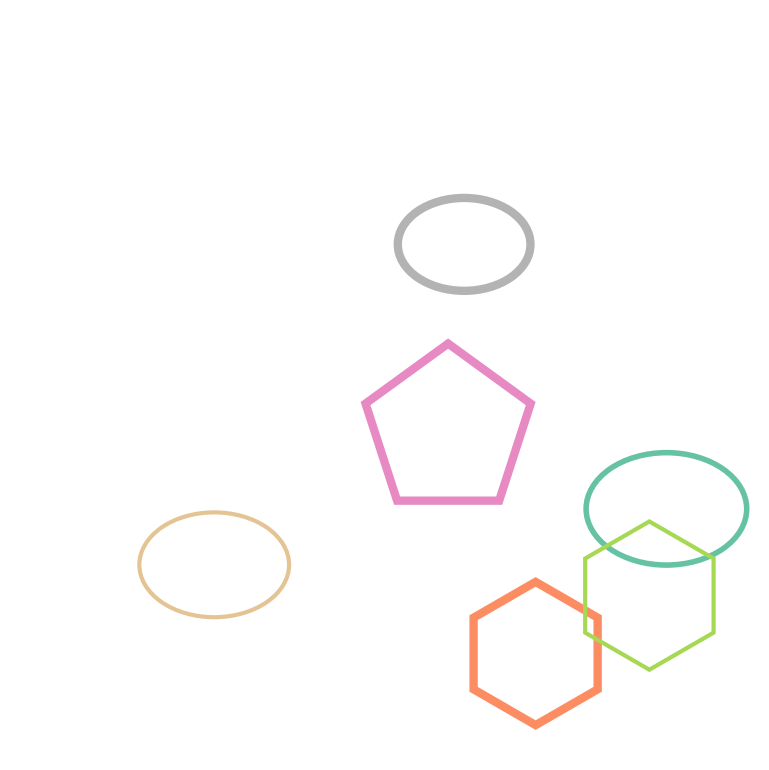[{"shape": "oval", "thickness": 2, "radius": 0.52, "center": [0.865, 0.339]}, {"shape": "hexagon", "thickness": 3, "radius": 0.47, "center": [0.696, 0.151]}, {"shape": "pentagon", "thickness": 3, "radius": 0.56, "center": [0.582, 0.441]}, {"shape": "hexagon", "thickness": 1.5, "radius": 0.48, "center": [0.843, 0.227]}, {"shape": "oval", "thickness": 1.5, "radius": 0.49, "center": [0.278, 0.267]}, {"shape": "oval", "thickness": 3, "radius": 0.43, "center": [0.603, 0.683]}]